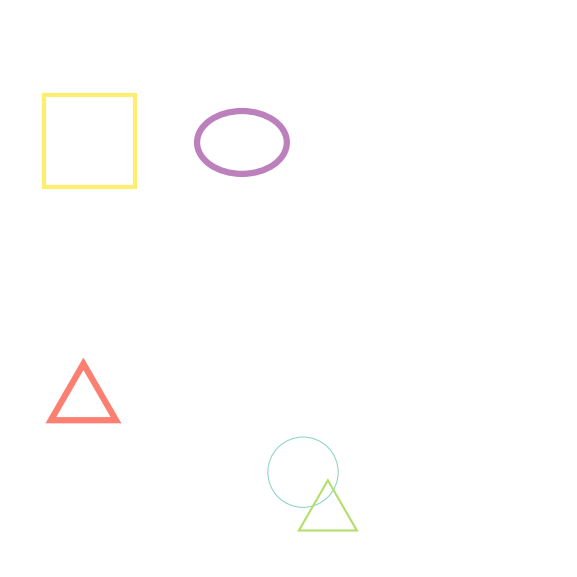[{"shape": "circle", "thickness": 0.5, "radius": 0.3, "center": [0.525, 0.181]}, {"shape": "triangle", "thickness": 3, "radius": 0.33, "center": [0.144, 0.304]}, {"shape": "triangle", "thickness": 1, "radius": 0.29, "center": [0.568, 0.11]}, {"shape": "oval", "thickness": 3, "radius": 0.39, "center": [0.419, 0.752]}, {"shape": "square", "thickness": 2, "radius": 0.4, "center": [0.155, 0.755]}]